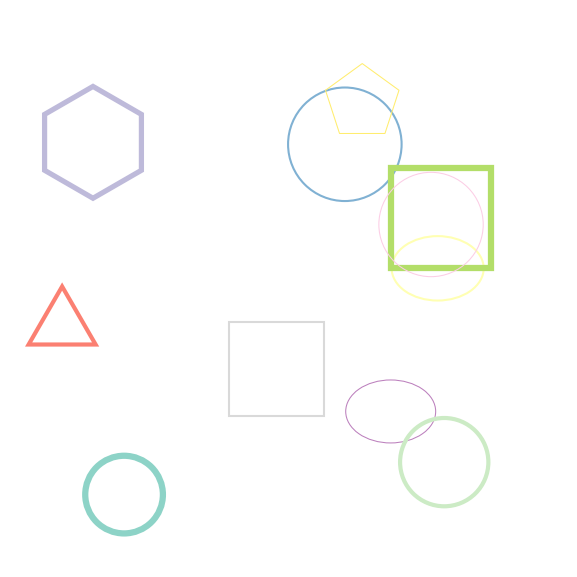[{"shape": "circle", "thickness": 3, "radius": 0.34, "center": [0.215, 0.143]}, {"shape": "oval", "thickness": 1, "radius": 0.4, "center": [0.758, 0.534]}, {"shape": "hexagon", "thickness": 2.5, "radius": 0.48, "center": [0.161, 0.753]}, {"shape": "triangle", "thickness": 2, "radius": 0.33, "center": [0.108, 0.436]}, {"shape": "circle", "thickness": 1, "radius": 0.49, "center": [0.597, 0.749]}, {"shape": "square", "thickness": 3, "radius": 0.43, "center": [0.764, 0.622]}, {"shape": "circle", "thickness": 0.5, "radius": 0.45, "center": [0.746, 0.61]}, {"shape": "square", "thickness": 1, "radius": 0.41, "center": [0.479, 0.361]}, {"shape": "oval", "thickness": 0.5, "radius": 0.39, "center": [0.677, 0.287]}, {"shape": "circle", "thickness": 2, "radius": 0.38, "center": [0.769, 0.199]}, {"shape": "pentagon", "thickness": 0.5, "radius": 0.33, "center": [0.627, 0.822]}]